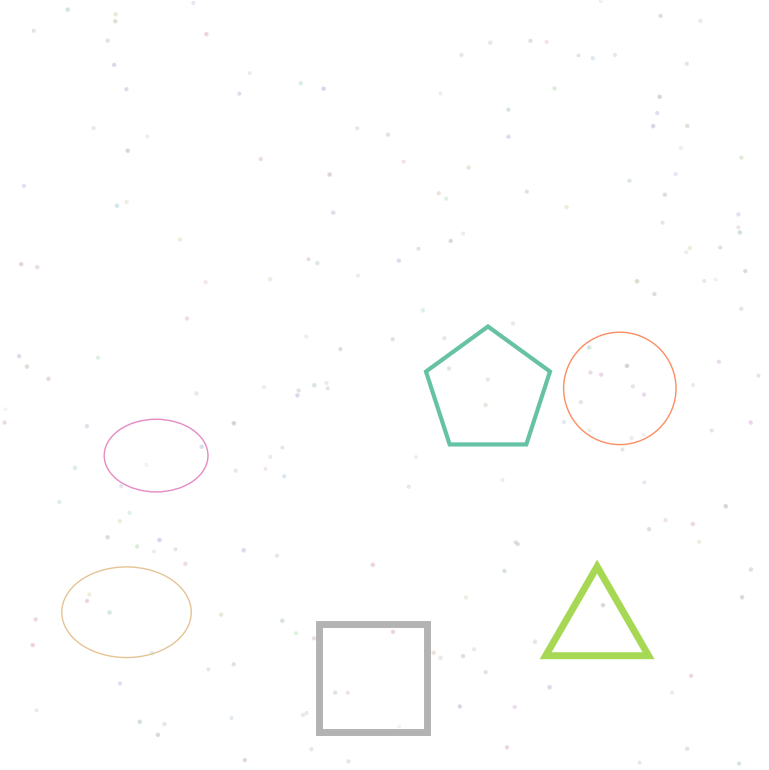[{"shape": "pentagon", "thickness": 1.5, "radius": 0.42, "center": [0.634, 0.491]}, {"shape": "circle", "thickness": 0.5, "radius": 0.36, "center": [0.805, 0.496]}, {"shape": "oval", "thickness": 0.5, "radius": 0.34, "center": [0.203, 0.408]}, {"shape": "triangle", "thickness": 2.5, "radius": 0.39, "center": [0.775, 0.187]}, {"shape": "oval", "thickness": 0.5, "radius": 0.42, "center": [0.164, 0.205]}, {"shape": "square", "thickness": 2.5, "radius": 0.35, "center": [0.484, 0.12]}]